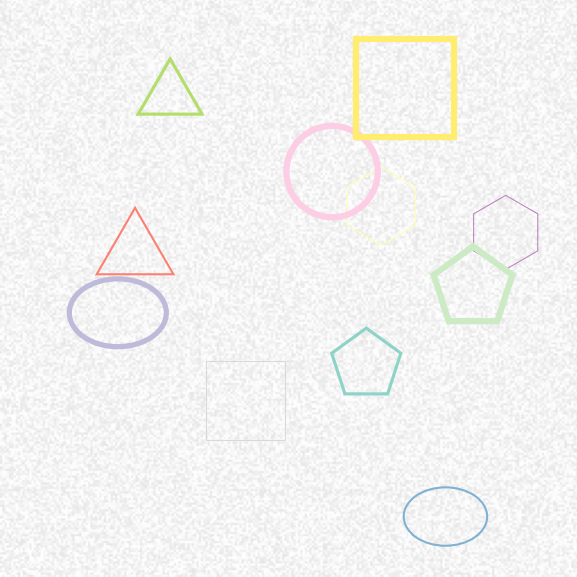[{"shape": "pentagon", "thickness": 1.5, "radius": 0.31, "center": [0.634, 0.368]}, {"shape": "hexagon", "thickness": 0.5, "radius": 0.34, "center": [0.66, 0.642]}, {"shape": "oval", "thickness": 2.5, "radius": 0.42, "center": [0.204, 0.458]}, {"shape": "triangle", "thickness": 1, "radius": 0.38, "center": [0.234, 0.563]}, {"shape": "oval", "thickness": 1, "radius": 0.36, "center": [0.771, 0.105]}, {"shape": "triangle", "thickness": 1.5, "radius": 0.32, "center": [0.295, 0.833]}, {"shape": "circle", "thickness": 3, "radius": 0.4, "center": [0.575, 0.702]}, {"shape": "square", "thickness": 0.5, "radius": 0.34, "center": [0.425, 0.306]}, {"shape": "hexagon", "thickness": 0.5, "radius": 0.32, "center": [0.876, 0.597]}, {"shape": "pentagon", "thickness": 3, "radius": 0.36, "center": [0.819, 0.501]}, {"shape": "square", "thickness": 3, "radius": 0.42, "center": [0.701, 0.847]}]